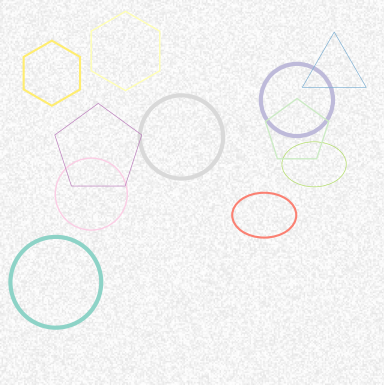[{"shape": "circle", "thickness": 3, "radius": 0.59, "center": [0.145, 0.267]}, {"shape": "hexagon", "thickness": 1, "radius": 0.51, "center": [0.326, 0.868]}, {"shape": "circle", "thickness": 3, "radius": 0.47, "center": [0.771, 0.74]}, {"shape": "oval", "thickness": 1.5, "radius": 0.42, "center": [0.686, 0.441]}, {"shape": "triangle", "thickness": 0.5, "radius": 0.48, "center": [0.868, 0.821]}, {"shape": "oval", "thickness": 0.5, "radius": 0.42, "center": [0.816, 0.573]}, {"shape": "circle", "thickness": 1, "radius": 0.47, "center": [0.237, 0.496]}, {"shape": "circle", "thickness": 3, "radius": 0.54, "center": [0.472, 0.644]}, {"shape": "pentagon", "thickness": 0.5, "radius": 0.59, "center": [0.255, 0.613]}, {"shape": "pentagon", "thickness": 1, "radius": 0.43, "center": [0.772, 0.658]}, {"shape": "hexagon", "thickness": 1.5, "radius": 0.42, "center": [0.135, 0.81]}]